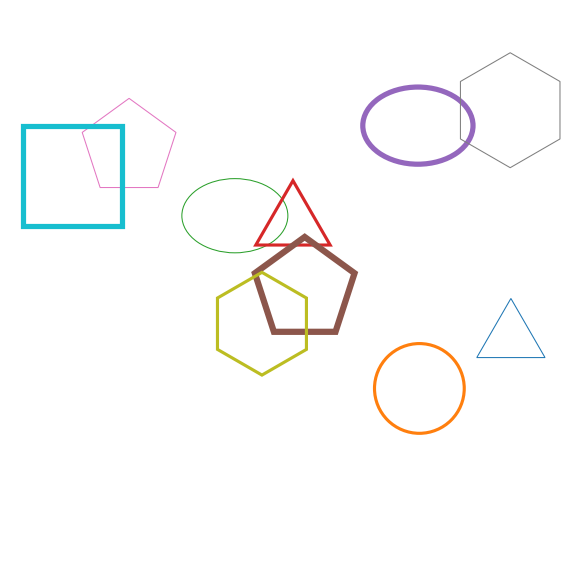[{"shape": "triangle", "thickness": 0.5, "radius": 0.34, "center": [0.885, 0.414]}, {"shape": "circle", "thickness": 1.5, "radius": 0.39, "center": [0.726, 0.326]}, {"shape": "oval", "thickness": 0.5, "radius": 0.46, "center": [0.407, 0.626]}, {"shape": "triangle", "thickness": 1.5, "radius": 0.37, "center": [0.507, 0.612]}, {"shape": "oval", "thickness": 2.5, "radius": 0.48, "center": [0.724, 0.782]}, {"shape": "pentagon", "thickness": 3, "radius": 0.45, "center": [0.528, 0.498]}, {"shape": "pentagon", "thickness": 0.5, "radius": 0.43, "center": [0.224, 0.743]}, {"shape": "hexagon", "thickness": 0.5, "radius": 0.5, "center": [0.883, 0.808]}, {"shape": "hexagon", "thickness": 1.5, "radius": 0.44, "center": [0.454, 0.439]}, {"shape": "square", "thickness": 2.5, "radius": 0.43, "center": [0.125, 0.694]}]